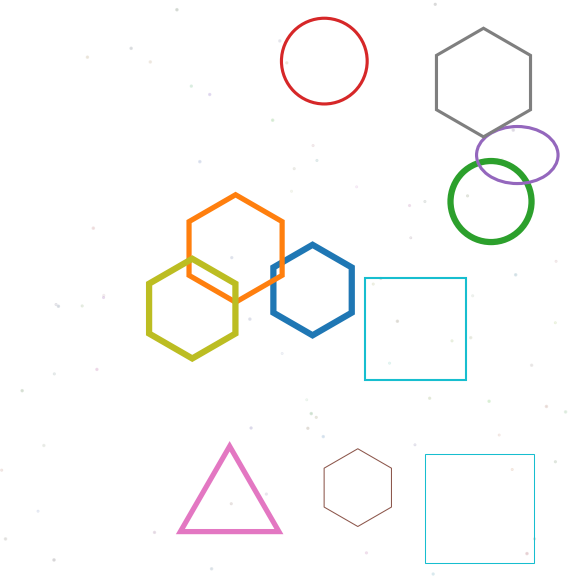[{"shape": "hexagon", "thickness": 3, "radius": 0.39, "center": [0.541, 0.497]}, {"shape": "hexagon", "thickness": 2.5, "radius": 0.47, "center": [0.408, 0.569]}, {"shape": "circle", "thickness": 3, "radius": 0.35, "center": [0.85, 0.65]}, {"shape": "circle", "thickness": 1.5, "radius": 0.37, "center": [0.562, 0.893]}, {"shape": "oval", "thickness": 1.5, "radius": 0.35, "center": [0.896, 0.731]}, {"shape": "hexagon", "thickness": 0.5, "radius": 0.34, "center": [0.62, 0.155]}, {"shape": "triangle", "thickness": 2.5, "radius": 0.49, "center": [0.398, 0.128]}, {"shape": "hexagon", "thickness": 1.5, "radius": 0.47, "center": [0.837, 0.856]}, {"shape": "hexagon", "thickness": 3, "radius": 0.43, "center": [0.333, 0.465]}, {"shape": "square", "thickness": 0.5, "radius": 0.47, "center": [0.83, 0.119]}, {"shape": "square", "thickness": 1, "radius": 0.44, "center": [0.719, 0.43]}]